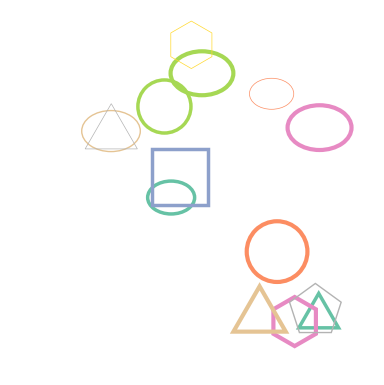[{"shape": "triangle", "thickness": 2.5, "radius": 0.3, "center": [0.828, 0.178]}, {"shape": "oval", "thickness": 2.5, "radius": 0.31, "center": [0.445, 0.487]}, {"shape": "oval", "thickness": 0.5, "radius": 0.29, "center": [0.705, 0.756]}, {"shape": "circle", "thickness": 3, "radius": 0.39, "center": [0.72, 0.346]}, {"shape": "square", "thickness": 2.5, "radius": 0.36, "center": [0.469, 0.539]}, {"shape": "oval", "thickness": 3, "radius": 0.42, "center": [0.83, 0.669]}, {"shape": "hexagon", "thickness": 3, "radius": 0.32, "center": [0.765, 0.165]}, {"shape": "circle", "thickness": 2.5, "radius": 0.34, "center": [0.427, 0.723]}, {"shape": "oval", "thickness": 3, "radius": 0.41, "center": [0.525, 0.81]}, {"shape": "hexagon", "thickness": 0.5, "radius": 0.31, "center": [0.497, 0.884]}, {"shape": "triangle", "thickness": 3, "radius": 0.39, "center": [0.674, 0.178]}, {"shape": "oval", "thickness": 1, "radius": 0.38, "center": [0.288, 0.66]}, {"shape": "pentagon", "thickness": 1, "radius": 0.35, "center": [0.819, 0.193]}, {"shape": "triangle", "thickness": 0.5, "radius": 0.39, "center": [0.289, 0.652]}]